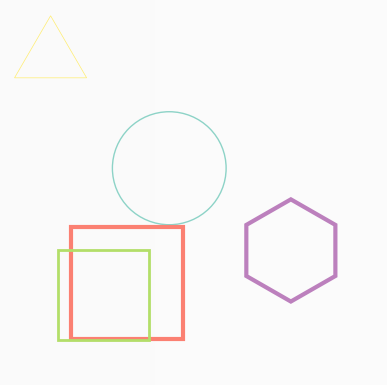[{"shape": "circle", "thickness": 1, "radius": 0.73, "center": [0.437, 0.563]}, {"shape": "square", "thickness": 3, "radius": 0.72, "center": [0.327, 0.265]}, {"shape": "square", "thickness": 2, "radius": 0.59, "center": [0.267, 0.233]}, {"shape": "hexagon", "thickness": 3, "radius": 0.66, "center": [0.751, 0.349]}, {"shape": "triangle", "thickness": 0.5, "radius": 0.54, "center": [0.131, 0.852]}]